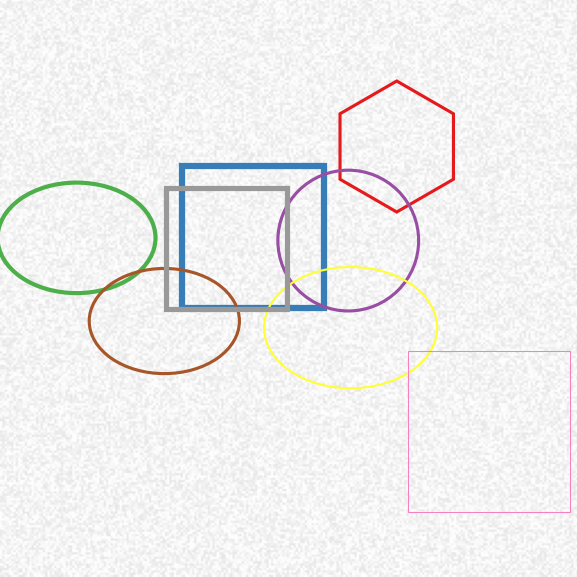[{"shape": "hexagon", "thickness": 1.5, "radius": 0.57, "center": [0.687, 0.745]}, {"shape": "square", "thickness": 3, "radius": 0.61, "center": [0.438, 0.589]}, {"shape": "oval", "thickness": 2, "radius": 0.68, "center": [0.133, 0.587]}, {"shape": "circle", "thickness": 1.5, "radius": 0.61, "center": [0.603, 0.583]}, {"shape": "oval", "thickness": 1, "radius": 0.75, "center": [0.607, 0.432]}, {"shape": "oval", "thickness": 1.5, "radius": 0.65, "center": [0.285, 0.443]}, {"shape": "square", "thickness": 0.5, "radius": 0.7, "center": [0.847, 0.252]}, {"shape": "square", "thickness": 2.5, "radius": 0.52, "center": [0.393, 0.569]}]